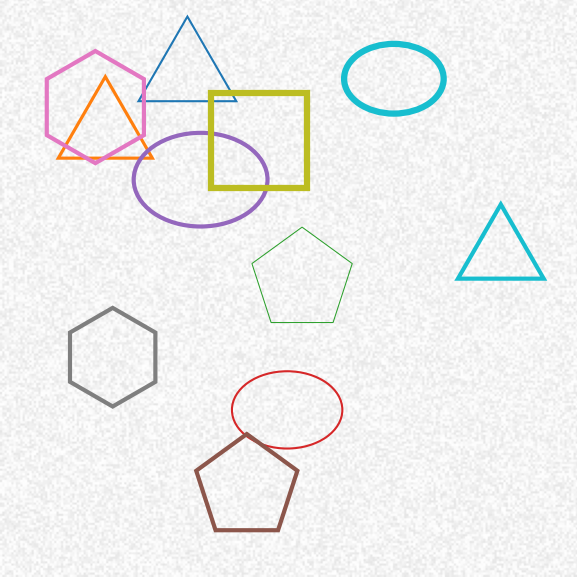[{"shape": "triangle", "thickness": 1, "radius": 0.49, "center": [0.325, 0.873]}, {"shape": "triangle", "thickness": 1.5, "radius": 0.47, "center": [0.182, 0.772]}, {"shape": "pentagon", "thickness": 0.5, "radius": 0.46, "center": [0.523, 0.515]}, {"shape": "oval", "thickness": 1, "radius": 0.48, "center": [0.497, 0.289]}, {"shape": "oval", "thickness": 2, "radius": 0.58, "center": [0.347, 0.688]}, {"shape": "pentagon", "thickness": 2, "radius": 0.46, "center": [0.427, 0.156]}, {"shape": "hexagon", "thickness": 2, "radius": 0.49, "center": [0.165, 0.814]}, {"shape": "hexagon", "thickness": 2, "radius": 0.43, "center": [0.195, 0.381]}, {"shape": "square", "thickness": 3, "radius": 0.41, "center": [0.449, 0.756]}, {"shape": "triangle", "thickness": 2, "radius": 0.43, "center": [0.867, 0.559]}, {"shape": "oval", "thickness": 3, "radius": 0.43, "center": [0.682, 0.863]}]